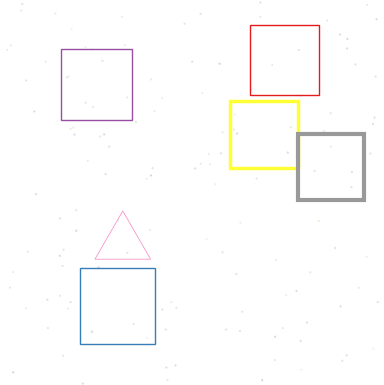[{"shape": "square", "thickness": 1, "radius": 0.45, "center": [0.739, 0.844]}, {"shape": "square", "thickness": 1, "radius": 0.49, "center": [0.305, 0.205]}, {"shape": "square", "thickness": 1, "radius": 0.46, "center": [0.25, 0.781]}, {"shape": "square", "thickness": 2.5, "radius": 0.44, "center": [0.685, 0.65]}, {"shape": "triangle", "thickness": 0.5, "radius": 0.42, "center": [0.319, 0.369]}, {"shape": "square", "thickness": 3, "radius": 0.43, "center": [0.859, 0.567]}]